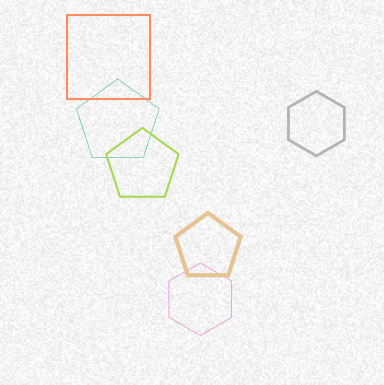[{"shape": "pentagon", "thickness": 0.5, "radius": 0.56, "center": [0.306, 0.682]}, {"shape": "square", "thickness": 1.5, "radius": 0.54, "center": [0.282, 0.851]}, {"shape": "hexagon", "thickness": 0.5, "radius": 0.47, "center": [0.52, 0.223]}, {"shape": "pentagon", "thickness": 1.5, "radius": 0.49, "center": [0.37, 0.569]}, {"shape": "pentagon", "thickness": 3, "radius": 0.45, "center": [0.54, 0.357]}, {"shape": "hexagon", "thickness": 2, "radius": 0.42, "center": [0.822, 0.679]}]